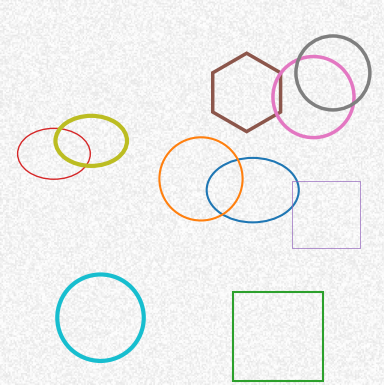[{"shape": "oval", "thickness": 1.5, "radius": 0.6, "center": [0.656, 0.506]}, {"shape": "circle", "thickness": 1.5, "radius": 0.54, "center": [0.522, 0.535]}, {"shape": "square", "thickness": 1.5, "radius": 0.58, "center": [0.723, 0.126]}, {"shape": "oval", "thickness": 1, "radius": 0.47, "center": [0.14, 0.601]}, {"shape": "square", "thickness": 0.5, "radius": 0.44, "center": [0.846, 0.443]}, {"shape": "hexagon", "thickness": 2.5, "radius": 0.51, "center": [0.641, 0.76]}, {"shape": "circle", "thickness": 2.5, "radius": 0.53, "center": [0.814, 0.748]}, {"shape": "circle", "thickness": 2.5, "radius": 0.48, "center": [0.865, 0.811]}, {"shape": "oval", "thickness": 3, "radius": 0.46, "center": [0.237, 0.634]}, {"shape": "circle", "thickness": 3, "radius": 0.56, "center": [0.261, 0.175]}]